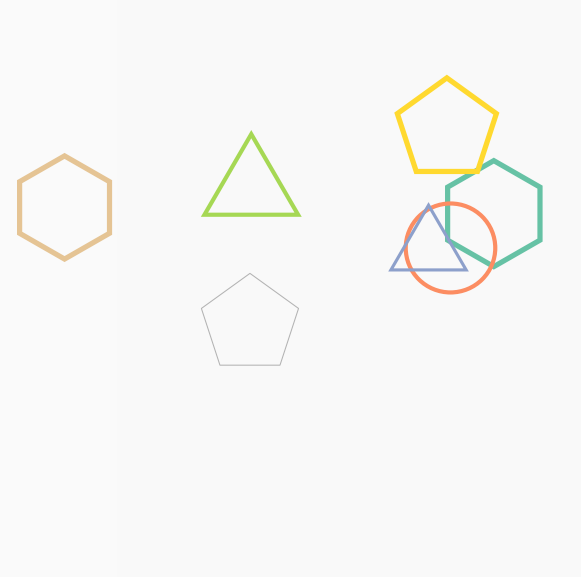[{"shape": "hexagon", "thickness": 2.5, "radius": 0.46, "center": [0.85, 0.629]}, {"shape": "circle", "thickness": 2, "radius": 0.39, "center": [0.775, 0.57]}, {"shape": "triangle", "thickness": 1.5, "radius": 0.37, "center": [0.737, 0.569]}, {"shape": "triangle", "thickness": 2, "radius": 0.47, "center": [0.432, 0.674]}, {"shape": "pentagon", "thickness": 2.5, "radius": 0.45, "center": [0.769, 0.775]}, {"shape": "hexagon", "thickness": 2.5, "radius": 0.45, "center": [0.111, 0.64]}, {"shape": "pentagon", "thickness": 0.5, "radius": 0.44, "center": [0.43, 0.438]}]